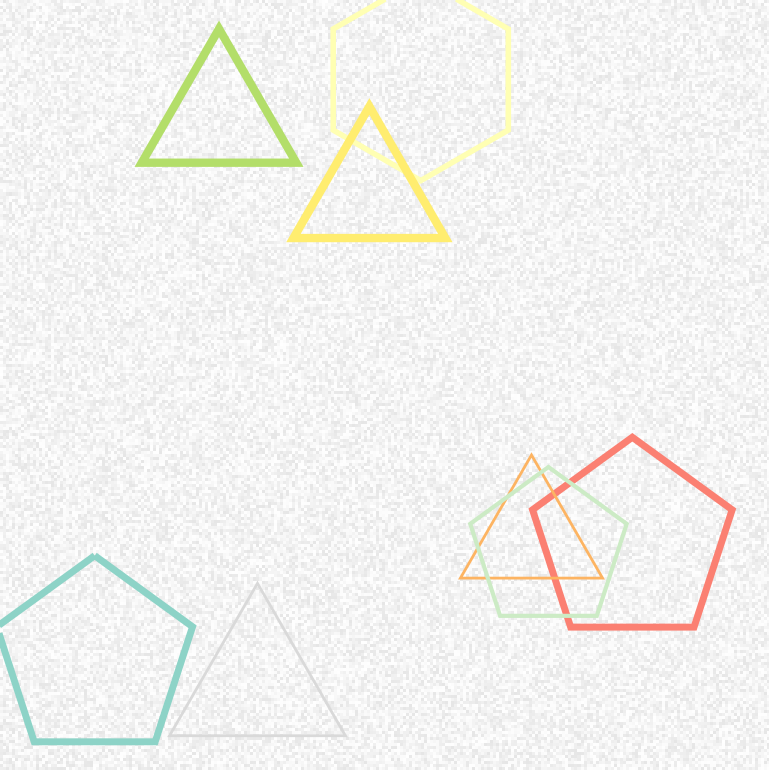[{"shape": "pentagon", "thickness": 2.5, "radius": 0.67, "center": [0.123, 0.145]}, {"shape": "hexagon", "thickness": 2, "radius": 0.66, "center": [0.546, 0.897]}, {"shape": "pentagon", "thickness": 2.5, "radius": 0.68, "center": [0.821, 0.296]}, {"shape": "triangle", "thickness": 1, "radius": 0.53, "center": [0.69, 0.302]}, {"shape": "triangle", "thickness": 3, "radius": 0.58, "center": [0.284, 0.847]}, {"shape": "triangle", "thickness": 1, "radius": 0.66, "center": [0.334, 0.11]}, {"shape": "pentagon", "thickness": 1.5, "radius": 0.53, "center": [0.712, 0.287]}, {"shape": "triangle", "thickness": 3, "radius": 0.57, "center": [0.48, 0.748]}]